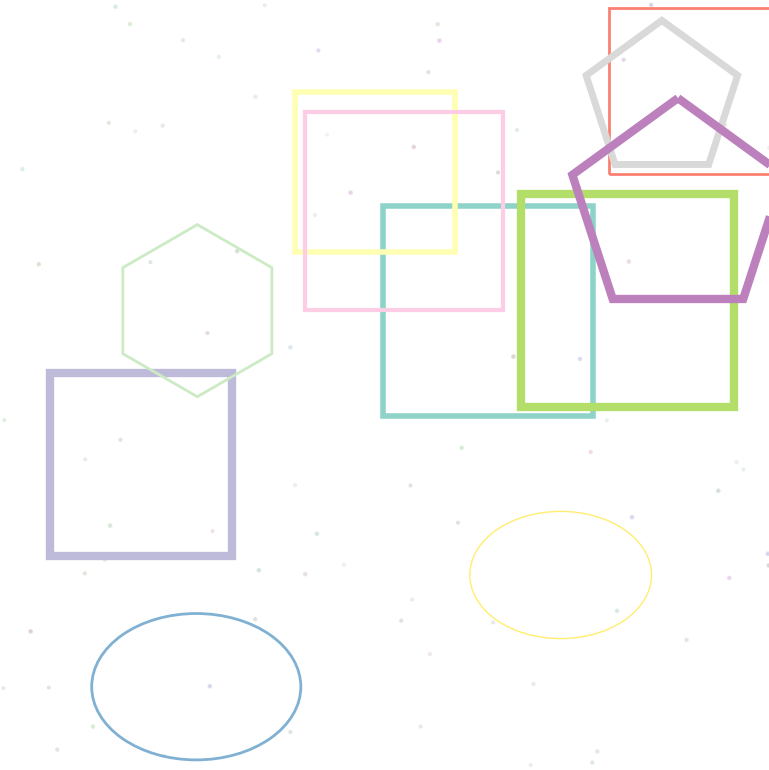[{"shape": "square", "thickness": 2, "radius": 0.68, "center": [0.634, 0.596]}, {"shape": "square", "thickness": 2, "radius": 0.52, "center": [0.487, 0.777]}, {"shape": "square", "thickness": 3, "radius": 0.59, "center": [0.184, 0.397]}, {"shape": "square", "thickness": 1, "radius": 0.54, "center": [0.899, 0.882]}, {"shape": "oval", "thickness": 1, "radius": 0.68, "center": [0.255, 0.108]}, {"shape": "square", "thickness": 3, "radius": 0.69, "center": [0.815, 0.609]}, {"shape": "square", "thickness": 1.5, "radius": 0.64, "center": [0.525, 0.726]}, {"shape": "pentagon", "thickness": 2.5, "radius": 0.52, "center": [0.86, 0.87]}, {"shape": "pentagon", "thickness": 3, "radius": 0.72, "center": [0.88, 0.728]}, {"shape": "hexagon", "thickness": 1, "radius": 0.56, "center": [0.256, 0.597]}, {"shape": "oval", "thickness": 0.5, "radius": 0.59, "center": [0.728, 0.253]}]